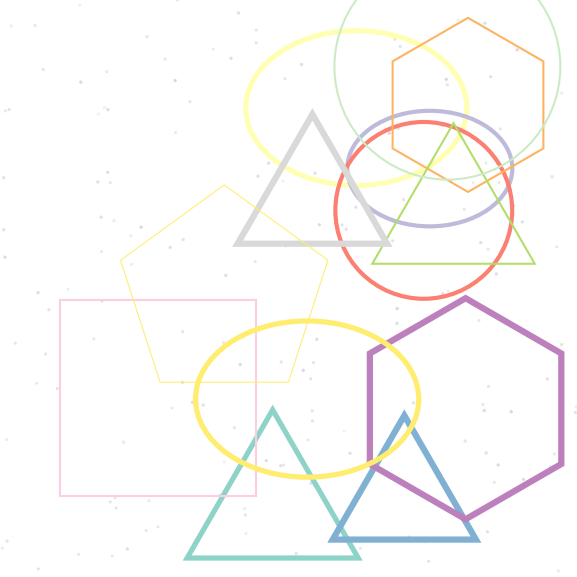[{"shape": "triangle", "thickness": 2.5, "radius": 0.86, "center": [0.472, 0.118]}, {"shape": "oval", "thickness": 2.5, "radius": 0.96, "center": [0.617, 0.812]}, {"shape": "oval", "thickness": 2, "radius": 0.71, "center": [0.744, 0.707]}, {"shape": "circle", "thickness": 2, "radius": 0.77, "center": [0.734, 0.635]}, {"shape": "triangle", "thickness": 3, "radius": 0.72, "center": [0.7, 0.136]}, {"shape": "hexagon", "thickness": 1, "radius": 0.75, "center": [0.81, 0.818]}, {"shape": "triangle", "thickness": 1, "radius": 0.81, "center": [0.785, 0.624]}, {"shape": "square", "thickness": 1, "radius": 0.85, "center": [0.274, 0.31]}, {"shape": "triangle", "thickness": 3, "radius": 0.75, "center": [0.541, 0.652]}, {"shape": "hexagon", "thickness": 3, "radius": 0.96, "center": [0.806, 0.291]}, {"shape": "circle", "thickness": 1, "radius": 0.98, "center": [0.775, 0.884]}, {"shape": "pentagon", "thickness": 0.5, "radius": 0.94, "center": [0.388, 0.49]}, {"shape": "oval", "thickness": 2.5, "radius": 0.97, "center": [0.532, 0.308]}]